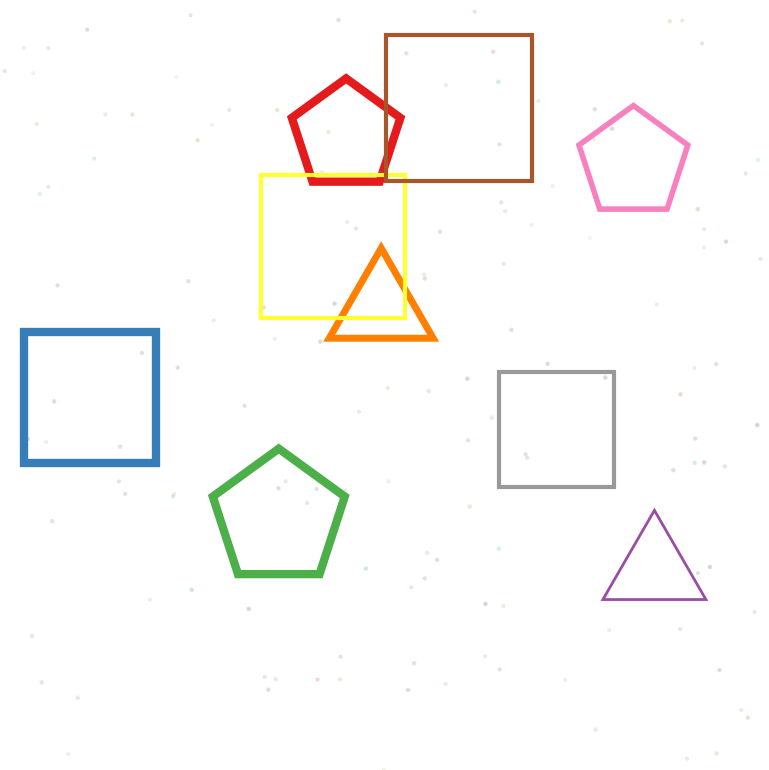[{"shape": "pentagon", "thickness": 3, "radius": 0.37, "center": [0.449, 0.824]}, {"shape": "square", "thickness": 3, "radius": 0.43, "center": [0.117, 0.483]}, {"shape": "pentagon", "thickness": 3, "radius": 0.45, "center": [0.362, 0.327]}, {"shape": "triangle", "thickness": 1, "radius": 0.39, "center": [0.85, 0.26]}, {"shape": "triangle", "thickness": 2.5, "radius": 0.39, "center": [0.495, 0.6]}, {"shape": "square", "thickness": 1.5, "radius": 0.47, "center": [0.432, 0.68]}, {"shape": "square", "thickness": 1.5, "radius": 0.48, "center": [0.596, 0.86]}, {"shape": "pentagon", "thickness": 2, "radius": 0.37, "center": [0.823, 0.789]}, {"shape": "square", "thickness": 1.5, "radius": 0.37, "center": [0.723, 0.442]}]